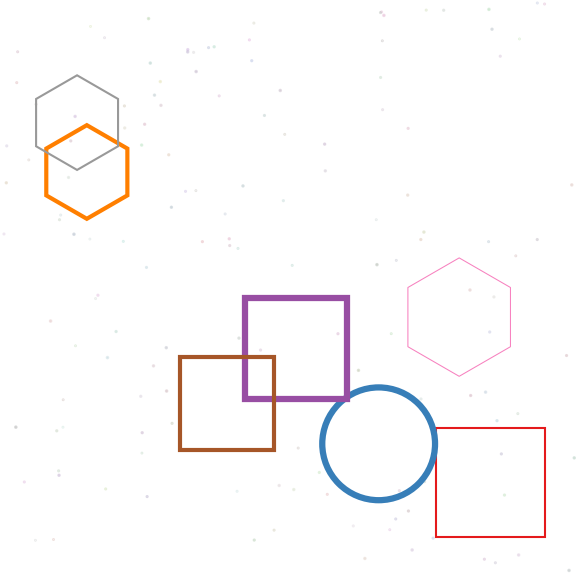[{"shape": "square", "thickness": 1, "radius": 0.47, "center": [0.849, 0.164]}, {"shape": "circle", "thickness": 3, "radius": 0.49, "center": [0.656, 0.231]}, {"shape": "square", "thickness": 3, "radius": 0.44, "center": [0.513, 0.396]}, {"shape": "hexagon", "thickness": 2, "radius": 0.41, "center": [0.15, 0.701]}, {"shape": "square", "thickness": 2, "radius": 0.41, "center": [0.393, 0.3]}, {"shape": "hexagon", "thickness": 0.5, "radius": 0.51, "center": [0.795, 0.45]}, {"shape": "hexagon", "thickness": 1, "radius": 0.41, "center": [0.133, 0.787]}]